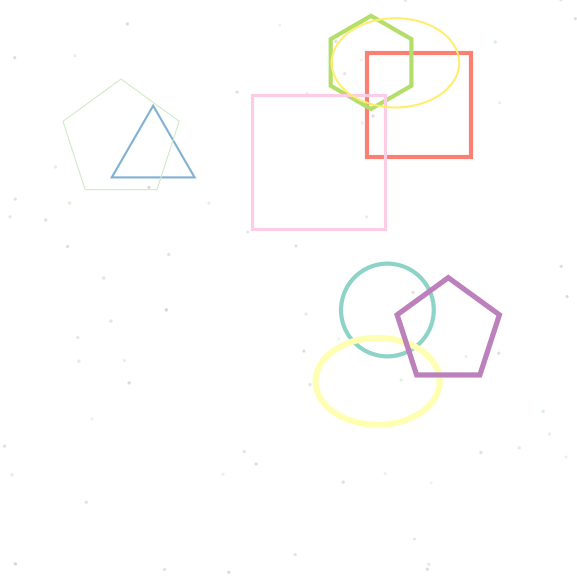[{"shape": "circle", "thickness": 2, "radius": 0.4, "center": [0.671, 0.462]}, {"shape": "oval", "thickness": 3, "radius": 0.54, "center": [0.654, 0.339]}, {"shape": "square", "thickness": 2, "radius": 0.45, "center": [0.726, 0.817]}, {"shape": "triangle", "thickness": 1, "radius": 0.41, "center": [0.265, 0.733]}, {"shape": "hexagon", "thickness": 2, "radius": 0.4, "center": [0.642, 0.891]}, {"shape": "square", "thickness": 1.5, "radius": 0.58, "center": [0.552, 0.719]}, {"shape": "pentagon", "thickness": 2.5, "radius": 0.47, "center": [0.776, 0.425]}, {"shape": "pentagon", "thickness": 0.5, "radius": 0.53, "center": [0.21, 0.756]}, {"shape": "oval", "thickness": 1, "radius": 0.55, "center": [0.685, 0.89]}]